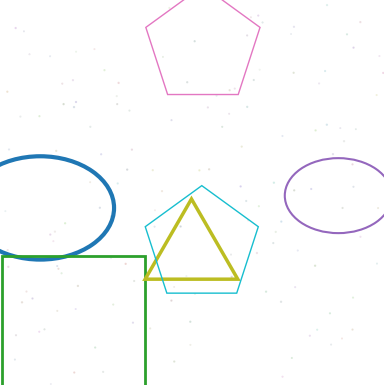[{"shape": "oval", "thickness": 3, "radius": 0.96, "center": [0.105, 0.46]}, {"shape": "square", "thickness": 2, "radius": 0.93, "center": [0.191, 0.149]}, {"shape": "oval", "thickness": 1.5, "radius": 0.7, "center": [0.879, 0.492]}, {"shape": "pentagon", "thickness": 1, "radius": 0.78, "center": [0.527, 0.881]}, {"shape": "triangle", "thickness": 2.5, "radius": 0.69, "center": [0.497, 0.344]}, {"shape": "pentagon", "thickness": 1, "radius": 0.77, "center": [0.524, 0.363]}]